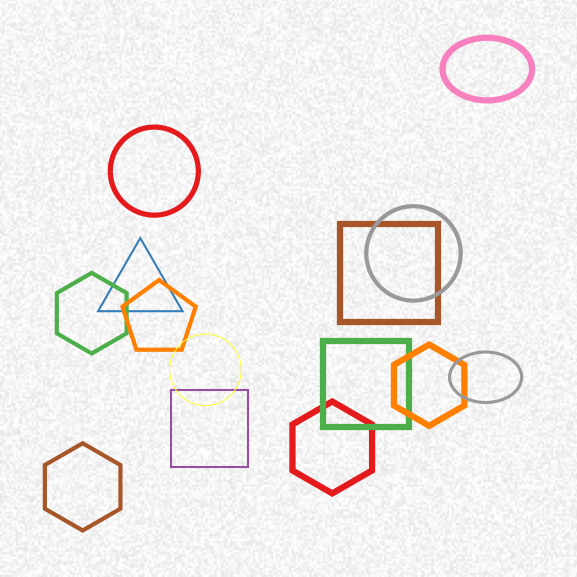[{"shape": "hexagon", "thickness": 3, "radius": 0.4, "center": [0.575, 0.224]}, {"shape": "circle", "thickness": 2.5, "radius": 0.38, "center": [0.267, 0.703]}, {"shape": "triangle", "thickness": 1, "radius": 0.42, "center": [0.243, 0.502]}, {"shape": "hexagon", "thickness": 2, "radius": 0.35, "center": [0.159, 0.457]}, {"shape": "square", "thickness": 3, "radius": 0.37, "center": [0.634, 0.335]}, {"shape": "square", "thickness": 1, "radius": 0.33, "center": [0.363, 0.257]}, {"shape": "pentagon", "thickness": 2, "radius": 0.33, "center": [0.275, 0.448]}, {"shape": "hexagon", "thickness": 3, "radius": 0.35, "center": [0.743, 0.332]}, {"shape": "circle", "thickness": 0.5, "radius": 0.31, "center": [0.356, 0.359]}, {"shape": "hexagon", "thickness": 2, "radius": 0.38, "center": [0.143, 0.156]}, {"shape": "square", "thickness": 3, "radius": 0.42, "center": [0.673, 0.526]}, {"shape": "oval", "thickness": 3, "radius": 0.39, "center": [0.844, 0.879]}, {"shape": "circle", "thickness": 2, "radius": 0.41, "center": [0.716, 0.56]}, {"shape": "oval", "thickness": 1.5, "radius": 0.31, "center": [0.841, 0.346]}]